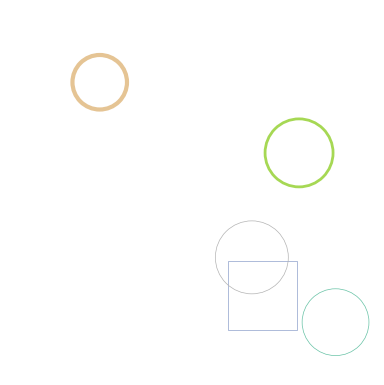[{"shape": "circle", "thickness": 0.5, "radius": 0.43, "center": [0.872, 0.163]}, {"shape": "square", "thickness": 0.5, "radius": 0.45, "center": [0.681, 0.232]}, {"shape": "circle", "thickness": 2, "radius": 0.44, "center": [0.777, 0.603]}, {"shape": "circle", "thickness": 3, "radius": 0.35, "center": [0.259, 0.786]}, {"shape": "circle", "thickness": 0.5, "radius": 0.47, "center": [0.654, 0.332]}]